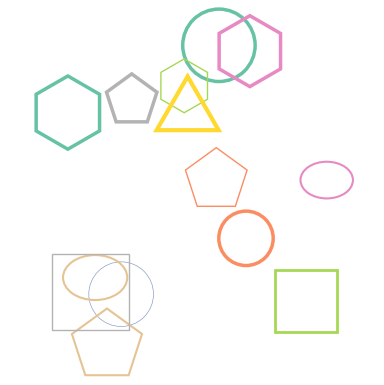[{"shape": "hexagon", "thickness": 2.5, "radius": 0.48, "center": [0.176, 0.708]}, {"shape": "circle", "thickness": 2.5, "radius": 0.47, "center": [0.569, 0.882]}, {"shape": "pentagon", "thickness": 1, "radius": 0.42, "center": [0.562, 0.532]}, {"shape": "circle", "thickness": 2.5, "radius": 0.35, "center": [0.639, 0.381]}, {"shape": "circle", "thickness": 0.5, "radius": 0.42, "center": [0.315, 0.236]}, {"shape": "oval", "thickness": 1.5, "radius": 0.34, "center": [0.849, 0.532]}, {"shape": "hexagon", "thickness": 2.5, "radius": 0.46, "center": [0.649, 0.867]}, {"shape": "hexagon", "thickness": 1, "radius": 0.35, "center": [0.478, 0.777]}, {"shape": "square", "thickness": 2, "radius": 0.4, "center": [0.795, 0.218]}, {"shape": "triangle", "thickness": 3, "radius": 0.47, "center": [0.487, 0.708]}, {"shape": "oval", "thickness": 1.5, "radius": 0.42, "center": [0.247, 0.279]}, {"shape": "pentagon", "thickness": 1.5, "radius": 0.48, "center": [0.278, 0.103]}, {"shape": "pentagon", "thickness": 2.5, "radius": 0.34, "center": [0.342, 0.739]}, {"shape": "square", "thickness": 1, "radius": 0.5, "center": [0.235, 0.241]}]